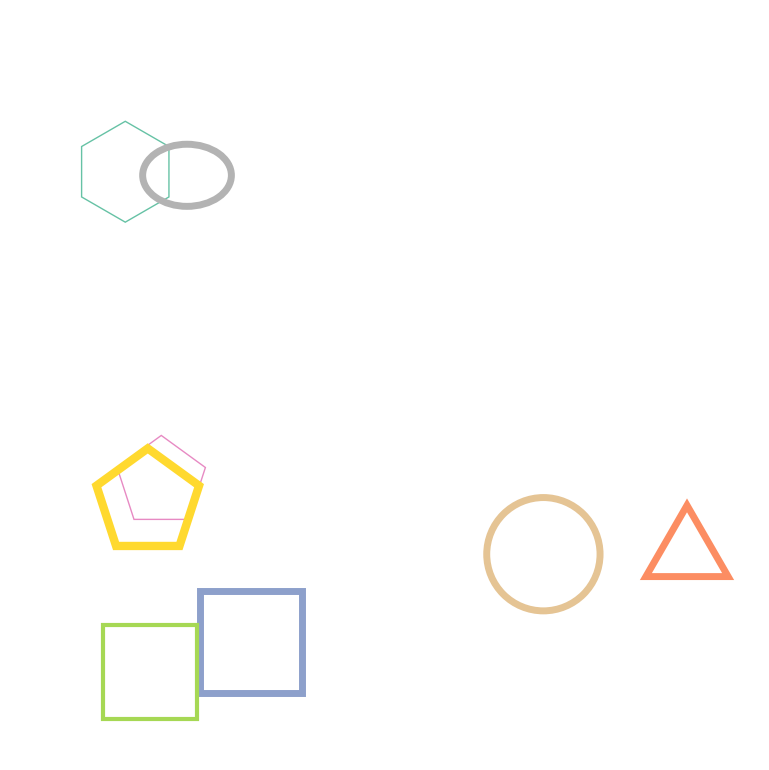[{"shape": "hexagon", "thickness": 0.5, "radius": 0.33, "center": [0.163, 0.777]}, {"shape": "triangle", "thickness": 2.5, "radius": 0.31, "center": [0.892, 0.282]}, {"shape": "square", "thickness": 2.5, "radius": 0.33, "center": [0.326, 0.166]}, {"shape": "pentagon", "thickness": 0.5, "radius": 0.3, "center": [0.209, 0.374]}, {"shape": "square", "thickness": 1.5, "radius": 0.3, "center": [0.195, 0.128]}, {"shape": "pentagon", "thickness": 3, "radius": 0.35, "center": [0.192, 0.348]}, {"shape": "circle", "thickness": 2.5, "radius": 0.37, "center": [0.706, 0.28]}, {"shape": "oval", "thickness": 2.5, "radius": 0.29, "center": [0.243, 0.772]}]